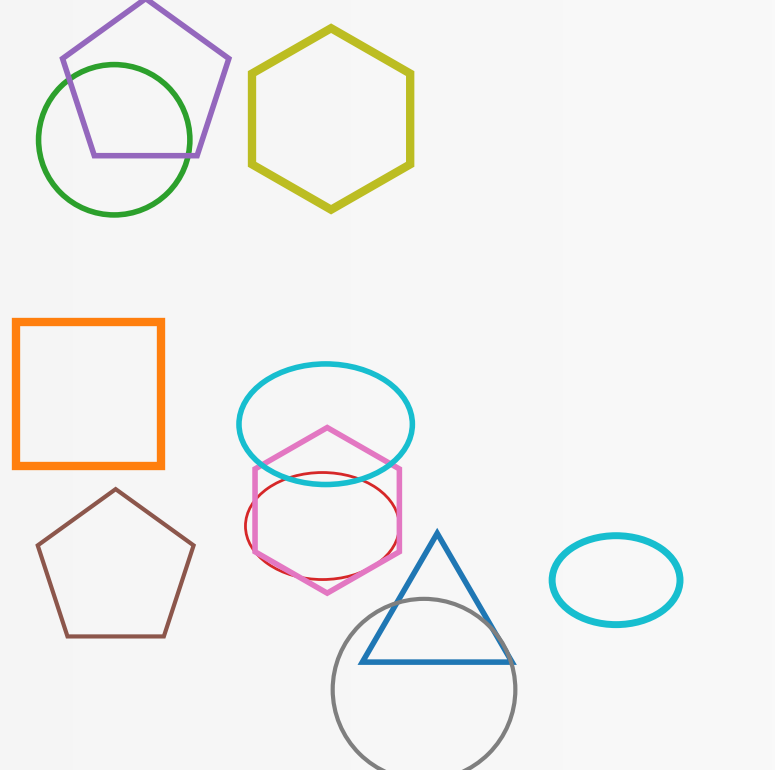[{"shape": "triangle", "thickness": 2, "radius": 0.56, "center": [0.564, 0.196]}, {"shape": "square", "thickness": 3, "radius": 0.47, "center": [0.114, 0.488]}, {"shape": "circle", "thickness": 2, "radius": 0.49, "center": [0.147, 0.818]}, {"shape": "oval", "thickness": 1, "radius": 0.5, "center": [0.416, 0.317]}, {"shape": "pentagon", "thickness": 2, "radius": 0.56, "center": [0.188, 0.889]}, {"shape": "pentagon", "thickness": 1.5, "radius": 0.53, "center": [0.149, 0.259]}, {"shape": "hexagon", "thickness": 2, "radius": 0.54, "center": [0.422, 0.337]}, {"shape": "circle", "thickness": 1.5, "radius": 0.59, "center": [0.547, 0.104]}, {"shape": "hexagon", "thickness": 3, "radius": 0.59, "center": [0.427, 0.846]}, {"shape": "oval", "thickness": 2, "radius": 0.56, "center": [0.42, 0.449]}, {"shape": "oval", "thickness": 2.5, "radius": 0.41, "center": [0.795, 0.247]}]